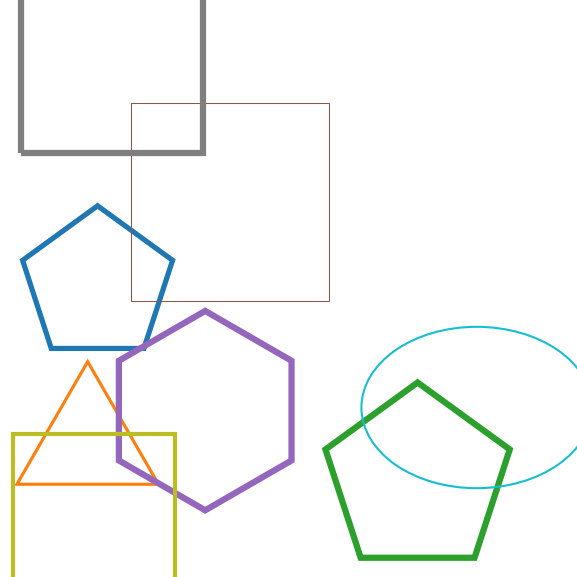[{"shape": "pentagon", "thickness": 2.5, "radius": 0.68, "center": [0.169, 0.506]}, {"shape": "triangle", "thickness": 1.5, "radius": 0.71, "center": [0.152, 0.231]}, {"shape": "pentagon", "thickness": 3, "radius": 0.84, "center": [0.723, 0.169]}, {"shape": "hexagon", "thickness": 3, "radius": 0.86, "center": [0.355, 0.288]}, {"shape": "square", "thickness": 0.5, "radius": 0.86, "center": [0.398, 0.65]}, {"shape": "square", "thickness": 3, "radius": 0.79, "center": [0.193, 0.892]}, {"shape": "square", "thickness": 2, "radius": 0.7, "center": [0.163, 0.108]}, {"shape": "oval", "thickness": 1, "radius": 1.0, "center": [0.825, 0.294]}]